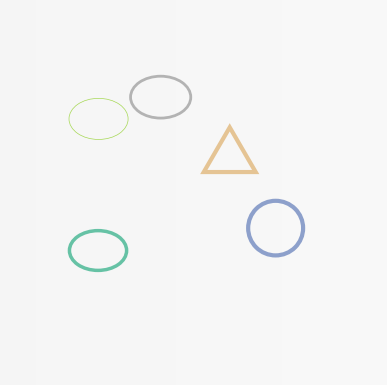[{"shape": "oval", "thickness": 2.5, "radius": 0.37, "center": [0.253, 0.349]}, {"shape": "circle", "thickness": 3, "radius": 0.35, "center": [0.711, 0.408]}, {"shape": "oval", "thickness": 0.5, "radius": 0.38, "center": [0.254, 0.691]}, {"shape": "triangle", "thickness": 3, "radius": 0.39, "center": [0.593, 0.592]}, {"shape": "oval", "thickness": 2, "radius": 0.39, "center": [0.415, 0.748]}]